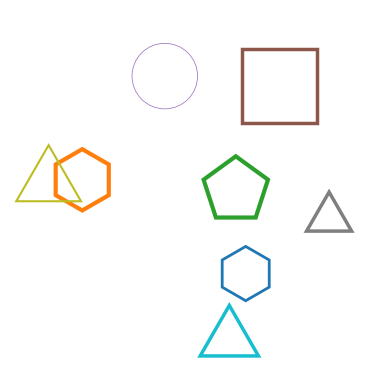[{"shape": "hexagon", "thickness": 2, "radius": 0.35, "center": [0.638, 0.289]}, {"shape": "hexagon", "thickness": 3, "radius": 0.4, "center": [0.214, 0.533]}, {"shape": "pentagon", "thickness": 3, "radius": 0.44, "center": [0.612, 0.506]}, {"shape": "circle", "thickness": 0.5, "radius": 0.43, "center": [0.428, 0.802]}, {"shape": "square", "thickness": 2.5, "radius": 0.48, "center": [0.726, 0.776]}, {"shape": "triangle", "thickness": 2.5, "radius": 0.34, "center": [0.855, 0.434]}, {"shape": "triangle", "thickness": 1.5, "radius": 0.49, "center": [0.126, 0.526]}, {"shape": "triangle", "thickness": 2.5, "radius": 0.44, "center": [0.596, 0.119]}]